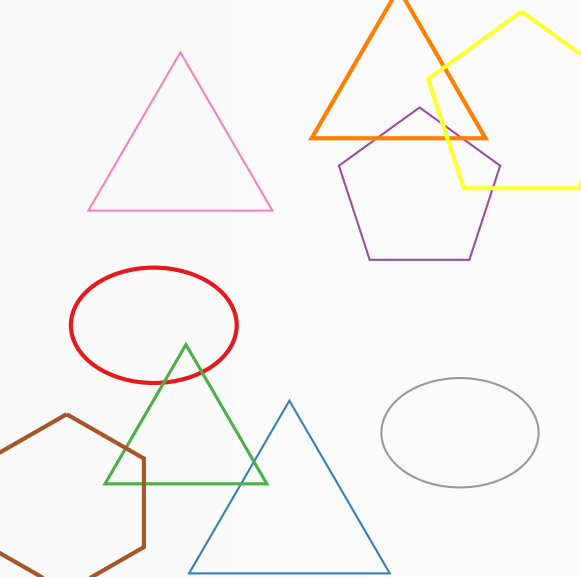[{"shape": "oval", "thickness": 2, "radius": 0.71, "center": [0.265, 0.436]}, {"shape": "triangle", "thickness": 1, "radius": 1.0, "center": [0.498, 0.106]}, {"shape": "triangle", "thickness": 1.5, "radius": 0.8, "center": [0.32, 0.242]}, {"shape": "pentagon", "thickness": 1, "radius": 0.73, "center": [0.722, 0.667]}, {"shape": "triangle", "thickness": 2, "radius": 0.86, "center": [0.686, 0.846]}, {"shape": "pentagon", "thickness": 2, "radius": 0.85, "center": [0.897, 0.81]}, {"shape": "hexagon", "thickness": 2, "radius": 0.77, "center": [0.115, 0.129]}, {"shape": "triangle", "thickness": 1, "radius": 0.91, "center": [0.31, 0.726]}, {"shape": "oval", "thickness": 1, "radius": 0.68, "center": [0.791, 0.25]}]